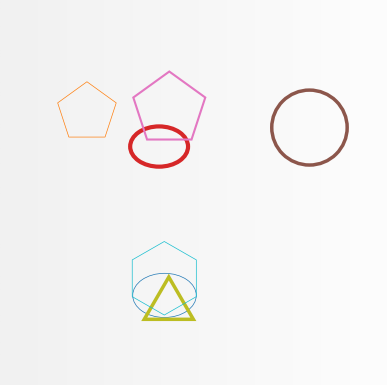[{"shape": "oval", "thickness": 0.5, "radius": 0.41, "center": [0.424, 0.233]}, {"shape": "pentagon", "thickness": 0.5, "radius": 0.4, "center": [0.224, 0.708]}, {"shape": "oval", "thickness": 3, "radius": 0.37, "center": [0.411, 0.619]}, {"shape": "circle", "thickness": 2.5, "radius": 0.49, "center": [0.799, 0.669]}, {"shape": "pentagon", "thickness": 1.5, "radius": 0.49, "center": [0.437, 0.717]}, {"shape": "triangle", "thickness": 2.5, "radius": 0.37, "center": [0.436, 0.207]}, {"shape": "hexagon", "thickness": 0.5, "radius": 0.48, "center": [0.424, 0.277]}]